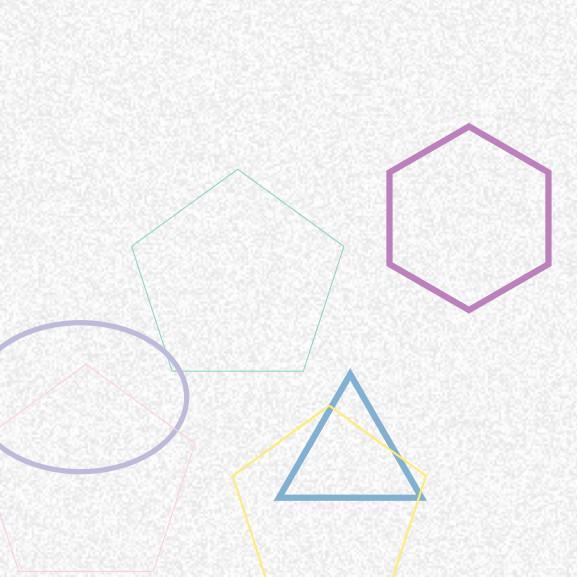[{"shape": "pentagon", "thickness": 0.5, "radius": 0.97, "center": [0.412, 0.513]}, {"shape": "oval", "thickness": 2.5, "radius": 0.92, "center": [0.139, 0.311]}, {"shape": "triangle", "thickness": 3, "radius": 0.71, "center": [0.606, 0.209]}, {"shape": "pentagon", "thickness": 0.5, "radius": 0.99, "center": [0.149, 0.17]}, {"shape": "hexagon", "thickness": 3, "radius": 0.79, "center": [0.812, 0.621]}, {"shape": "pentagon", "thickness": 1, "radius": 0.88, "center": [0.57, 0.121]}]